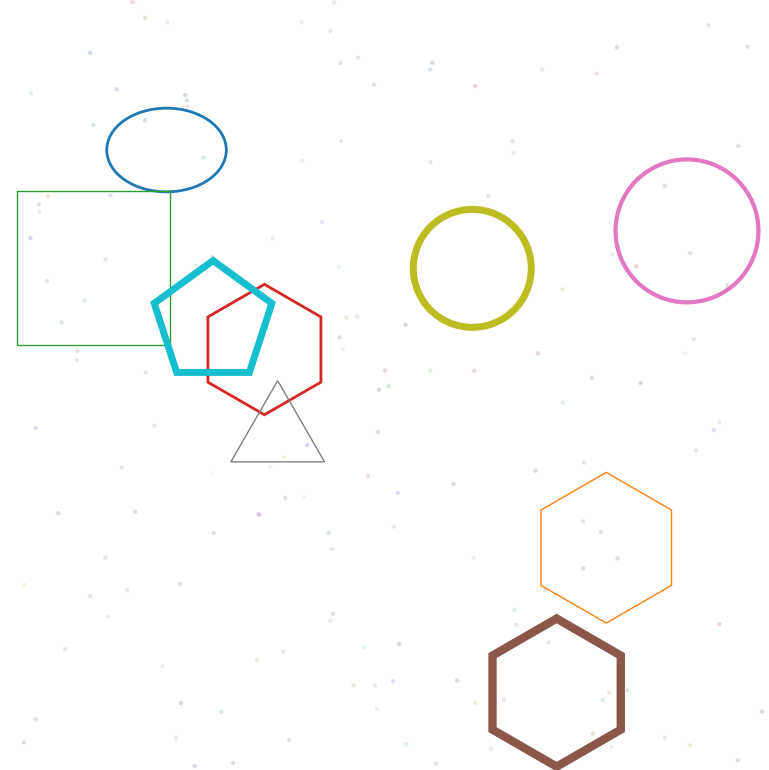[{"shape": "oval", "thickness": 1, "radius": 0.39, "center": [0.216, 0.805]}, {"shape": "hexagon", "thickness": 0.5, "radius": 0.49, "center": [0.787, 0.289]}, {"shape": "square", "thickness": 0.5, "radius": 0.5, "center": [0.121, 0.652]}, {"shape": "hexagon", "thickness": 1, "radius": 0.42, "center": [0.343, 0.546]}, {"shape": "hexagon", "thickness": 3, "radius": 0.48, "center": [0.723, 0.101]}, {"shape": "circle", "thickness": 1.5, "radius": 0.46, "center": [0.892, 0.7]}, {"shape": "triangle", "thickness": 0.5, "radius": 0.35, "center": [0.361, 0.435]}, {"shape": "circle", "thickness": 2.5, "radius": 0.38, "center": [0.613, 0.651]}, {"shape": "pentagon", "thickness": 2.5, "radius": 0.4, "center": [0.277, 0.581]}]